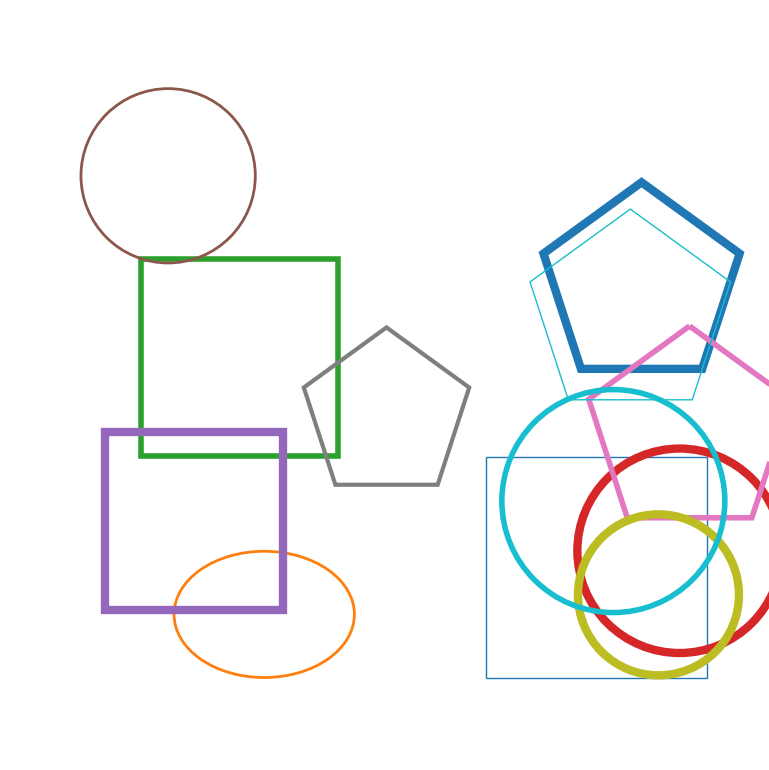[{"shape": "square", "thickness": 0.5, "radius": 0.72, "center": [0.775, 0.263]}, {"shape": "pentagon", "thickness": 3, "radius": 0.67, "center": [0.833, 0.629]}, {"shape": "oval", "thickness": 1, "radius": 0.59, "center": [0.343, 0.202]}, {"shape": "square", "thickness": 2, "radius": 0.64, "center": [0.311, 0.536]}, {"shape": "circle", "thickness": 3, "radius": 0.66, "center": [0.883, 0.285]}, {"shape": "square", "thickness": 3, "radius": 0.58, "center": [0.252, 0.323]}, {"shape": "circle", "thickness": 1, "radius": 0.57, "center": [0.218, 0.772]}, {"shape": "pentagon", "thickness": 2, "radius": 0.69, "center": [0.896, 0.439]}, {"shape": "pentagon", "thickness": 1.5, "radius": 0.56, "center": [0.502, 0.462]}, {"shape": "circle", "thickness": 3, "radius": 0.52, "center": [0.855, 0.227]}, {"shape": "pentagon", "thickness": 0.5, "radius": 0.68, "center": [0.819, 0.592]}, {"shape": "circle", "thickness": 2, "radius": 0.72, "center": [0.797, 0.349]}]